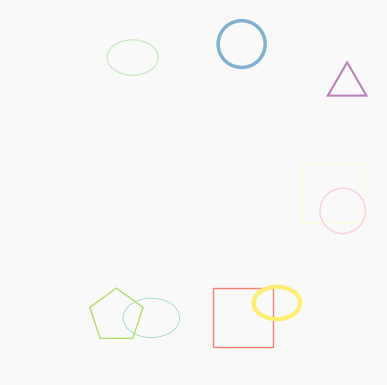[{"shape": "oval", "thickness": 0.5, "radius": 0.37, "center": [0.391, 0.174]}, {"shape": "square", "thickness": 0.5, "radius": 0.39, "center": [0.859, 0.5]}, {"shape": "square", "thickness": 1, "radius": 0.39, "center": [0.628, 0.175]}, {"shape": "circle", "thickness": 2.5, "radius": 0.3, "center": [0.624, 0.886]}, {"shape": "pentagon", "thickness": 1, "radius": 0.36, "center": [0.3, 0.18]}, {"shape": "circle", "thickness": 1, "radius": 0.29, "center": [0.884, 0.452]}, {"shape": "triangle", "thickness": 1.5, "radius": 0.29, "center": [0.896, 0.78]}, {"shape": "oval", "thickness": 1, "radius": 0.33, "center": [0.342, 0.851]}, {"shape": "oval", "thickness": 3, "radius": 0.3, "center": [0.715, 0.213]}]